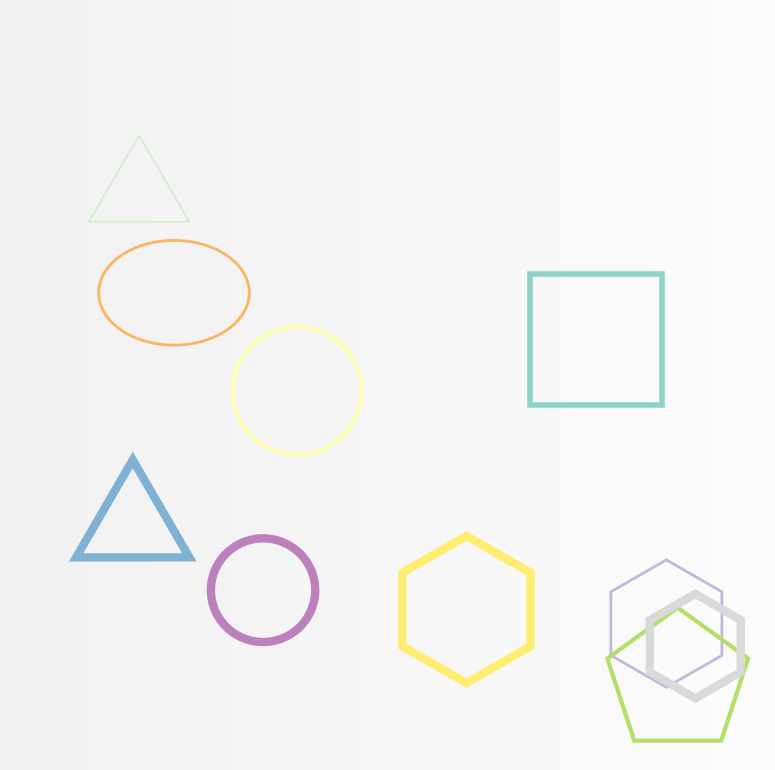[{"shape": "square", "thickness": 2, "radius": 0.43, "center": [0.769, 0.559]}, {"shape": "circle", "thickness": 1.5, "radius": 0.42, "center": [0.383, 0.493]}, {"shape": "hexagon", "thickness": 1, "radius": 0.41, "center": [0.86, 0.19]}, {"shape": "triangle", "thickness": 3, "radius": 0.42, "center": [0.171, 0.318]}, {"shape": "oval", "thickness": 1, "radius": 0.49, "center": [0.224, 0.62]}, {"shape": "pentagon", "thickness": 1.5, "radius": 0.48, "center": [0.874, 0.115]}, {"shape": "hexagon", "thickness": 3, "radius": 0.34, "center": [0.897, 0.161]}, {"shape": "circle", "thickness": 3, "radius": 0.34, "center": [0.339, 0.234]}, {"shape": "triangle", "thickness": 0.5, "radius": 0.37, "center": [0.179, 0.749]}, {"shape": "hexagon", "thickness": 3, "radius": 0.48, "center": [0.602, 0.208]}]